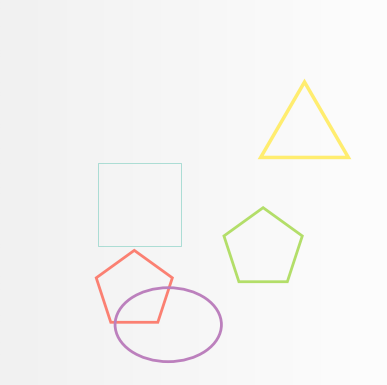[{"shape": "square", "thickness": 0.5, "radius": 0.54, "center": [0.361, 0.469]}, {"shape": "pentagon", "thickness": 2, "radius": 0.52, "center": [0.347, 0.246]}, {"shape": "pentagon", "thickness": 2, "radius": 0.53, "center": [0.679, 0.354]}, {"shape": "oval", "thickness": 2, "radius": 0.69, "center": [0.434, 0.157]}, {"shape": "triangle", "thickness": 2.5, "radius": 0.65, "center": [0.786, 0.656]}]